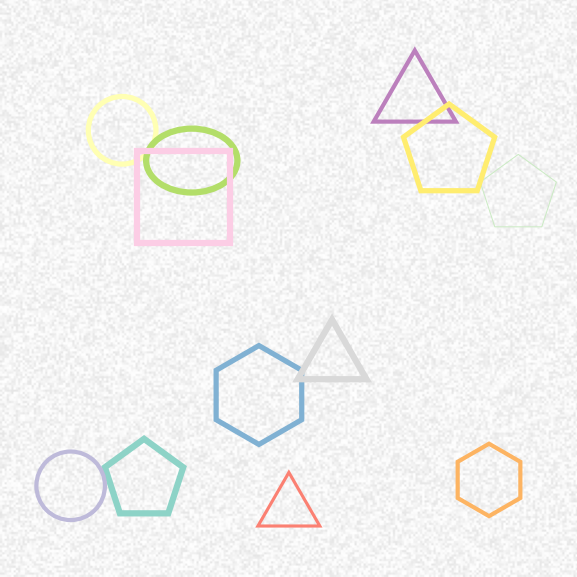[{"shape": "pentagon", "thickness": 3, "radius": 0.36, "center": [0.249, 0.168]}, {"shape": "circle", "thickness": 2.5, "radius": 0.29, "center": [0.212, 0.774]}, {"shape": "circle", "thickness": 2, "radius": 0.3, "center": [0.122, 0.158]}, {"shape": "triangle", "thickness": 1.5, "radius": 0.31, "center": [0.5, 0.119]}, {"shape": "hexagon", "thickness": 2.5, "radius": 0.43, "center": [0.448, 0.315]}, {"shape": "hexagon", "thickness": 2, "radius": 0.31, "center": [0.847, 0.168]}, {"shape": "oval", "thickness": 3, "radius": 0.4, "center": [0.332, 0.721]}, {"shape": "square", "thickness": 3, "radius": 0.4, "center": [0.318, 0.658]}, {"shape": "triangle", "thickness": 3, "radius": 0.34, "center": [0.575, 0.377]}, {"shape": "triangle", "thickness": 2, "radius": 0.41, "center": [0.718, 0.83]}, {"shape": "pentagon", "thickness": 0.5, "radius": 0.35, "center": [0.897, 0.662]}, {"shape": "pentagon", "thickness": 2.5, "radius": 0.42, "center": [0.778, 0.736]}]